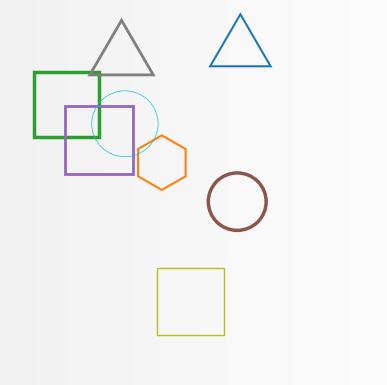[{"shape": "triangle", "thickness": 1.5, "radius": 0.45, "center": [0.62, 0.873]}, {"shape": "hexagon", "thickness": 1.5, "radius": 0.35, "center": [0.418, 0.578]}, {"shape": "square", "thickness": 2.5, "radius": 0.42, "center": [0.173, 0.729]}, {"shape": "square", "thickness": 2, "radius": 0.44, "center": [0.256, 0.637]}, {"shape": "circle", "thickness": 2.5, "radius": 0.37, "center": [0.612, 0.476]}, {"shape": "triangle", "thickness": 2, "radius": 0.47, "center": [0.314, 0.853]}, {"shape": "square", "thickness": 1, "radius": 0.44, "center": [0.492, 0.216]}, {"shape": "circle", "thickness": 0.5, "radius": 0.43, "center": [0.322, 0.679]}]